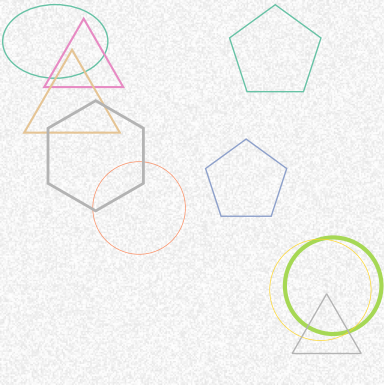[{"shape": "oval", "thickness": 1, "radius": 0.68, "center": [0.144, 0.892]}, {"shape": "pentagon", "thickness": 1, "radius": 0.62, "center": [0.715, 0.863]}, {"shape": "circle", "thickness": 0.5, "radius": 0.6, "center": [0.361, 0.46]}, {"shape": "pentagon", "thickness": 1, "radius": 0.55, "center": [0.639, 0.528]}, {"shape": "triangle", "thickness": 1.5, "radius": 0.59, "center": [0.217, 0.833]}, {"shape": "circle", "thickness": 3, "radius": 0.63, "center": [0.865, 0.258]}, {"shape": "circle", "thickness": 0.5, "radius": 0.66, "center": [0.832, 0.247]}, {"shape": "triangle", "thickness": 1.5, "radius": 0.72, "center": [0.187, 0.727]}, {"shape": "hexagon", "thickness": 2, "radius": 0.72, "center": [0.249, 0.595]}, {"shape": "triangle", "thickness": 1, "radius": 0.52, "center": [0.848, 0.134]}]